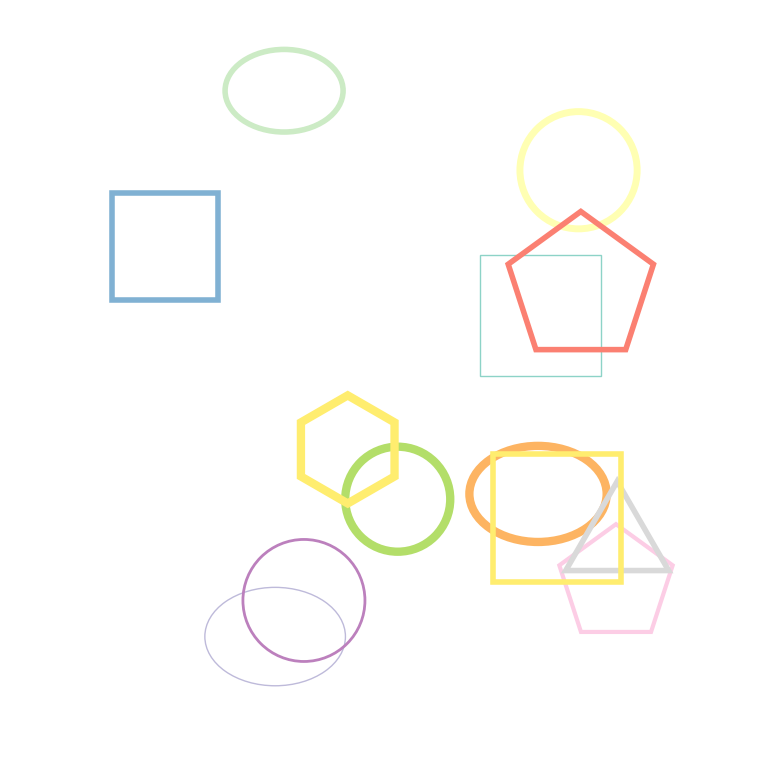[{"shape": "square", "thickness": 0.5, "radius": 0.39, "center": [0.702, 0.59]}, {"shape": "circle", "thickness": 2.5, "radius": 0.38, "center": [0.751, 0.779]}, {"shape": "oval", "thickness": 0.5, "radius": 0.46, "center": [0.357, 0.173]}, {"shape": "pentagon", "thickness": 2, "radius": 0.5, "center": [0.754, 0.626]}, {"shape": "square", "thickness": 2, "radius": 0.35, "center": [0.214, 0.68]}, {"shape": "oval", "thickness": 3, "radius": 0.45, "center": [0.699, 0.359]}, {"shape": "circle", "thickness": 3, "radius": 0.34, "center": [0.517, 0.352]}, {"shape": "pentagon", "thickness": 1.5, "radius": 0.39, "center": [0.8, 0.242]}, {"shape": "triangle", "thickness": 2, "radius": 0.39, "center": [0.802, 0.298]}, {"shape": "circle", "thickness": 1, "radius": 0.4, "center": [0.395, 0.22]}, {"shape": "oval", "thickness": 2, "radius": 0.38, "center": [0.369, 0.882]}, {"shape": "square", "thickness": 2, "radius": 0.42, "center": [0.723, 0.327]}, {"shape": "hexagon", "thickness": 3, "radius": 0.35, "center": [0.452, 0.416]}]